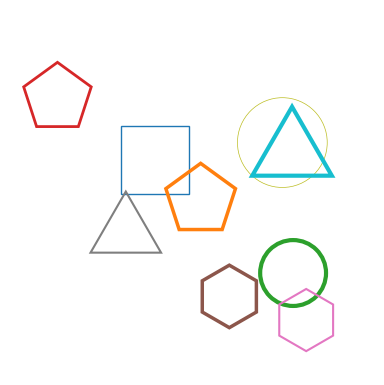[{"shape": "square", "thickness": 1, "radius": 0.44, "center": [0.404, 0.584]}, {"shape": "pentagon", "thickness": 2.5, "radius": 0.48, "center": [0.521, 0.481]}, {"shape": "circle", "thickness": 3, "radius": 0.43, "center": [0.761, 0.291]}, {"shape": "pentagon", "thickness": 2, "radius": 0.46, "center": [0.149, 0.746]}, {"shape": "hexagon", "thickness": 2.5, "radius": 0.41, "center": [0.596, 0.23]}, {"shape": "hexagon", "thickness": 1.5, "radius": 0.4, "center": [0.795, 0.169]}, {"shape": "triangle", "thickness": 1.5, "radius": 0.53, "center": [0.327, 0.397]}, {"shape": "circle", "thickness": 0.5, "radius": 0.58, "center": [0.733, 0.63]}, {"shape": "triangle", "thickness": 3, "radius": 0.6, "center": [0.759, 0.603]}]